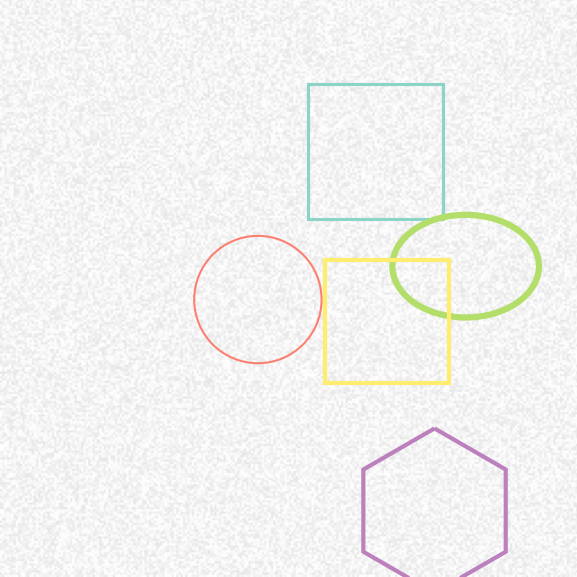[{"shape": "square", "thickness": 1.5, "radius": 0.59, "center": [0.65, 0.737]}, {"shape": "circle", "thickness": 1, "radius": 0.55, "center": [0.447, 0.48]}, {"shape": "oval", "thickness": 3, "radius": 0.63, "center": [0.806, 0.538]}, {"shape": "hexagon", "thickness": 2, "radius": 0.71, "center": [0.752, 0.115]}, {"shape": "square", "thickness": 2, "radius": 0.54, "center": [0.669, 0.443]}]